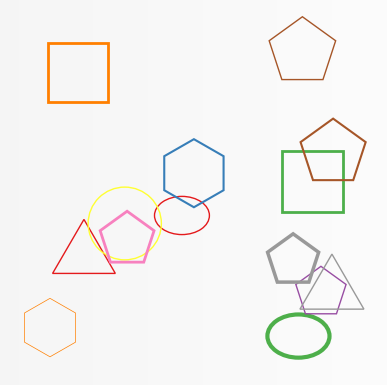[{"shape": "triangle", "thickness": 1, "radius": 0.47, "center": [0.217, 0.337]}, {"shape": "oval", "thickness": 1, "radius": 0.35, "center": [0.47, 0.44]}, {"shape": "hexagon", "thickness": 1.5, "radius": 0.44, "center": [0.5, 0.55]}, {"shape": "square", "thickness": 2, "radius": 0.4, "center": [0.806, 0.53]}, {"shape": "oval", "thickness": 3, "radius": 0.4, "center": [0.77, 0.127]}, {"shape": "pentagon", "thickness": 1, "radius": 0.34, "center": [0.828, 0.24]}, {"shape": "square", "thickness": 2, "radius": 0.39, "center": [0.201, 0.811]}, {"shape": "hexagon", "thickness": 0.5, "radius": 0.38, "center": [0.129, 0.149]}, {"shape": "circle", "thickness": 1, "radius": 0.47, "center": [0.322, 0.42]}, {"shape": "pentagon", "thickness": 1, "radius": 0.45, "center": [0.78, 0.866]}, {"shape": "pentagon", "thickness": 1.5, "radius": 0.44, "center": [0.86, 0.604]}, {"shape": "pentagon", "thickness": 2, "radius": 0.37, "center": [0.328, 0.378]}, {"shape": "triangle", "thickness": 1, "radius": 0.48, "center": [0.857, 0.245]}, {"shape": "pentagon", "thickness": 2.5, "radius": 0.35, "center": [0.756, 0.323]}]